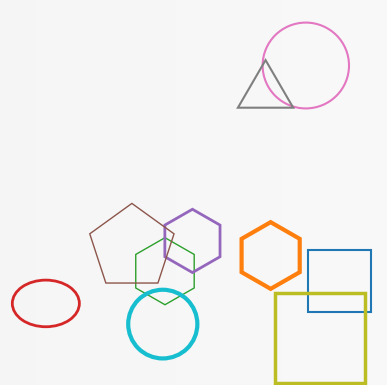[{"shape": "square", "thickness": 1.5, "radius": 0.41, "center": [0.876, 0.27]}, {"shape": "hexagon", "thickness": 3, "radius": 0.43, "center": [0.698, 0.336]}, {"shape": "hexagon", "thickness": 1, "radius": 0.44, "center": [0.426, 0.296]}, {"shape": "oval", "thickness": 2, "radius": 0.43, "center": [0.118, 0.212]}, {"shape": "hexagon", "thickness": 2, "radius": 0.41, "center": [0.497, 0.374]}, {"shape": "pentagon", "thickness": 1, "radius": 0.57, "center": [0.34, 0.357]}, {"shape": "circle", "thickness": 1.5, "radius": 0.56, "center": [0.789, 0.83]}, {"shape": "triangle", "thickness": 1.5, "radius": 0.41, "center": [0.685, 0.761]}, {"shape": "square", "thickness": 2.5, "radius": 0.58, "center": [0.827, 0.122]}, {"shape": "circle", "thickness": 3, "radius": 0.45, "center": [0.42, 0.158]}]